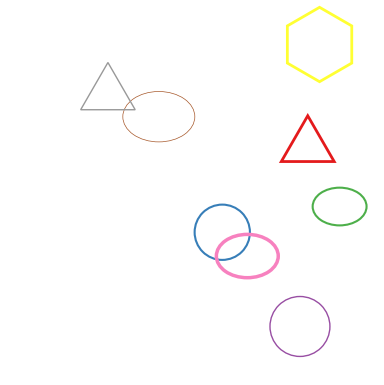[{"shape": "triangle", "thickness": 2, "radius": 0.4, "center": [0.799, 0.62]}, {"shape": "circle", "thickness": 1.5, "radius": 0.36, "center": [0.577, 0.397]}, {"shape": "oval", "thickness": 1.5, "radius": 0.35, "center": [0.882, 0.464]}, {"shape": "circle", "thickness": 1, "radius": 0.39, "center": [0.779, 0.152]}, {"shape": "hexagon", "thickness": 2, "radius": 0.48, "center": [0.83, 0.884]}, {"shape": "oval", "thickness": 0.5, "radius": 0.47, "center": [0.413, 0.697]}, {"shape": "oval", "thickness": 2.5, "radius": 0.4, "center": [0.642, 0.335]}, {"shape": "triangle", "thickness": 1, "radius": 0.41, "center": [0.28, 0.756]}]